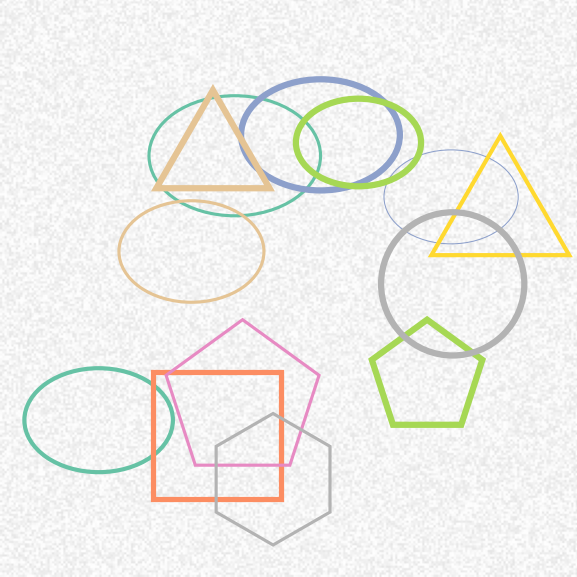[{"shape": "oval", "thickness": 1.5, "radius": 0.74, "center": [0.407, 0.729]}, {"shape": "oval", "thickness": 2, "radius": 0.64, "center": [0.171, 0.272]}, {"shape": "square", "thickness": 2.5, "radius": 0.55, "center": [0.376, 0.245]}, {"shape": "oval", "thickness": 3, "radius": 0.69, "center": [0.555, 0.766]}, {"shape": "oval", "thickness": 0.5, "radius": 0.58, "center": [0.781, 0.658]}, {"shape": "pentagon", "thickness": 1.5, "radius": 0.7, "center": [0.42, 0.306]}, {"shape": "pentagon", "thickness": 3, "radius": 0.5, "center": [0.74, 0.345]}, {"shape": "oval", "thickness": 3, "radius": 0.54, "center": [0.621, 0.752]}, {"shape": "triangle", "thickness": 2, "radius": 0.69, "center": [0.866, 0.626]}, {"shape": "triangle", "thickness": 3, "radius": 0.57, "center": [0.369, 0.73]}, {"shape": "oval", "thickness": 1.5, "radius": 0.63, "center": [0.332, 0.564]}, {"shape": "circle", "thickness": 3, "radius": 0.62, "center": [0.784, 0.508]}, {"shape": "hexagon", "thickness": 1.5, "radius": 0.57, "center": [0.473, 0.169]}]